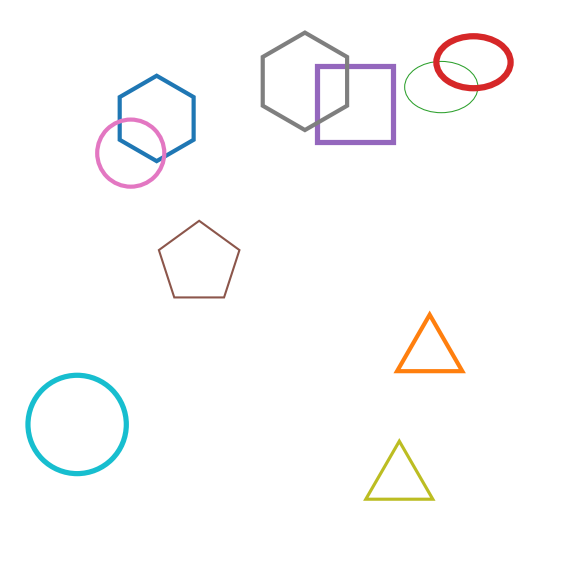[{"shape": "hexagon", "thickness": 2, "radius": 0.37, "center": [0.271, 0.794]}, {"shape": "triangle", "thickness": 2, "radius": 0.33, "center": [0.744, 0.389]}, {"shape": "oval", "thickness": 0.5, "radius": 0.32, "center": [0.764, 0.848]}, {"shape": "oval", "thickness": 3, "radius": 0.32, "center": [0.82, 0.891]}, {"shape": "square", "thickness": 2.5, "radius": 0.33, "center": [0.614, 0.82]}, {"shape": "pentagon", "thickness": 1, "radius": 0.37, "center": [0.345, 0.543]}, {"shape": "circle", "thickness": 2, "radius": 0.29, "center": [0.226, 0.734]}, {"shape": "hexagon", "thickness": 2, "radius": 0.42, "center": [0.528, 0.858]}, {"shape": "triangle", "thickness": 1.5, "radius": 0.33, "center": [0.691, 0.168]}, {"shape": "circle", "thickness": 2.5, "radius": 0.43, "center": [0.134, 0.264]}]